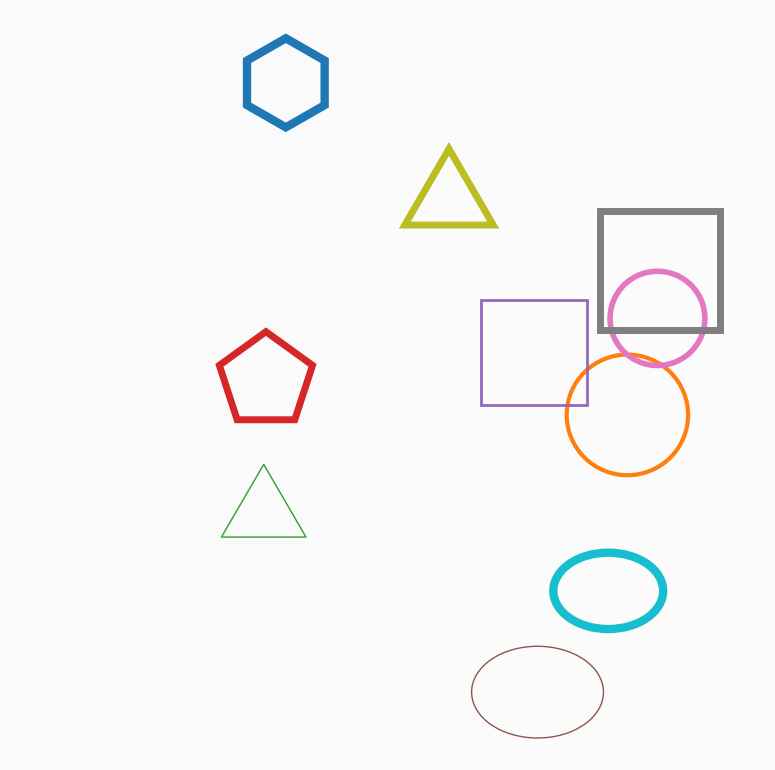[{"shape": "hexagon", "thickness": 3, "radius": 0.29, "center": [0.369, 0.892]}, {"shape": "circle", "thickness": 1.5, "radius": 0.39, "center": [0.81, 0.461]}, {"shape": "triangle", "thickness": 0.5, "radius": 0.31, "center": [0.34, 0.334]}, {"shape": "pentagon", "thickness": 2.5, "radius": 0.32, "center": [0.343, 0.506]}, {"shape": "square", "thickness": 1, "radius": 0.34, "center": [0.689, 0.542]}, {"shape": "oval", "thickness": 0.5, "radius": 0.43, "center": [0.694, 0.101]}, {"shape": "circle", "thickness": 2, "radius": 0.31, "center": [0.848, 0.587]}, {"shape": "square", "thickness": 2.5, "radius": 0.39, "center": [0.851, 0.649]}, {"shape": "triangle", "thickness": 2.5, "radius": 0.33, "center": [0.579, 0.741]}, {"shape": "oval", "thickness": 3, "radius": 0.35, "center": [0.785, 0.233]}]